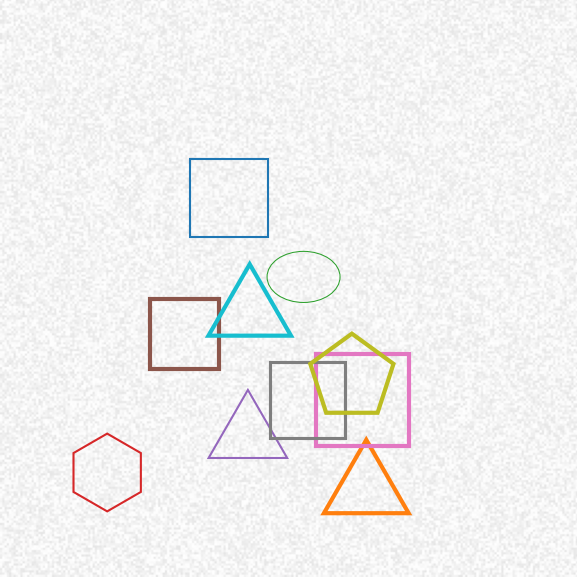[{"shape": "square", "thickness": 1, "radius": 0.34, "center": [0.397, 0.656]}, {"shape": "triangle", "thickness": 2, "radius": 0.42, "center": [0.634, 0.153]}, {"shape": "oval", "thickness": 0.5, "radius": 0.32, "center": [0.526, 0.52]}, {"shape": "hexagon", "thickness": 1, "radius": 0.34, "center": [0.186, 0.181]}, {"shape": "triangle", "thickness": 1, "radius": 0.39, "center": [0.429, 0.245]}, {"shape": "square", "thickness": 2, "radius": 0.3, "center": [0.32, 0.42]}, {"shape": "square", "thickness": 2, "radius": 0.4, "center": [0.628, 0.307]}, {"shape": "square", "thickness": 1.5, "radius": 0.33, "center": [0.532, 0.307]}, {"shape": "pentagon", "thickness": 2, "radius": 0.38, "center": [0.609, 0.346]}, {"shape": "triangle", "thickness": 2, "radius": 0.41, "center": [0.432, 0.459]}]